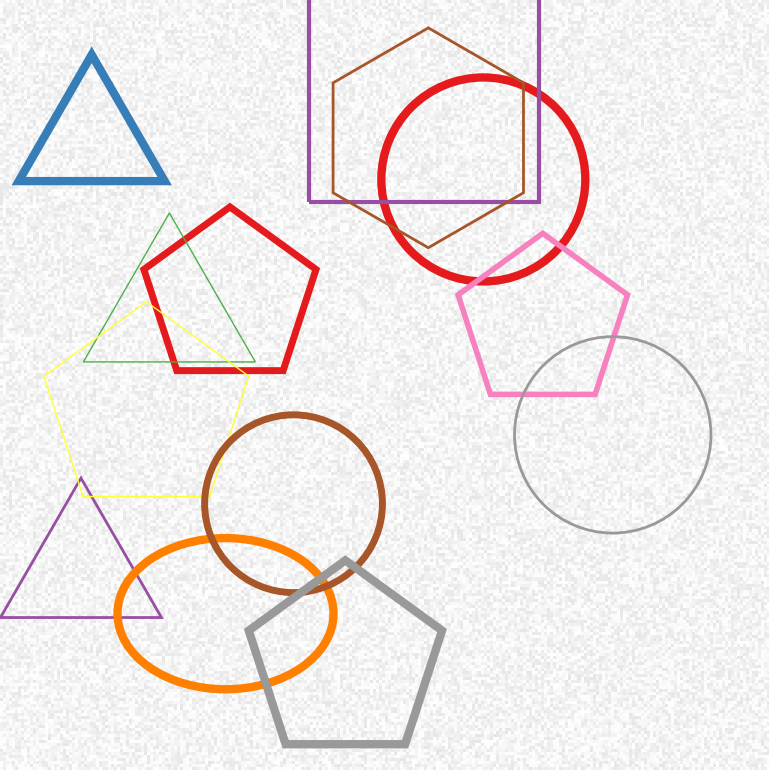[{"shape": "circle", "thickness": 3, "radius": 0.66, "center": [0.628, 0.767]}, {"shape": "pentagon", "thickness": 2.5, "radius": 0.59, "center": [0.299, 0.614]}, {"shape": "triangle", "thickness": 3, "radius": 0.55, "center": [0.119, 0.819]}, {"shape": "triangle", "thickness": 0.5, "radius": 0.64, "center": [0.22, 0.594]}, {"shape": "square", "thickness": 1.5, "radius": 0.75, "center": [0.55, 0.888]}, {"shape": "triangle", "thickness": 1, "radius": 0.6, "center": [0.105, 0.258]}, {"shape": "oval", "thickness": 3, "radius": 0.7, "center": [0.293, 0.203]}, {"shape": "pentagon", "thickness": 0.5, "radius": 0.7, "center": [0.19, 0.468]}, {"shape": "hexagon", "thickness": 1, "radius": 0.71, "center": [0.556, 0.821]}, {"shape": "circle", "thickness": 2.5, "radius": 0.58, "center": [0.381, 0.346]}, {"shape": "pentagon", "thickness": 2, "radius": 0.58, "center": [0.705, 0.581]}, {"shape": "pentagon", "thickness": 3, "radius": 0.66, "center": [0.449, 0.14]}, {"shape": "circle", "thickness": 1, "radius": 0.64, "center": [0.796, 0.435]}]